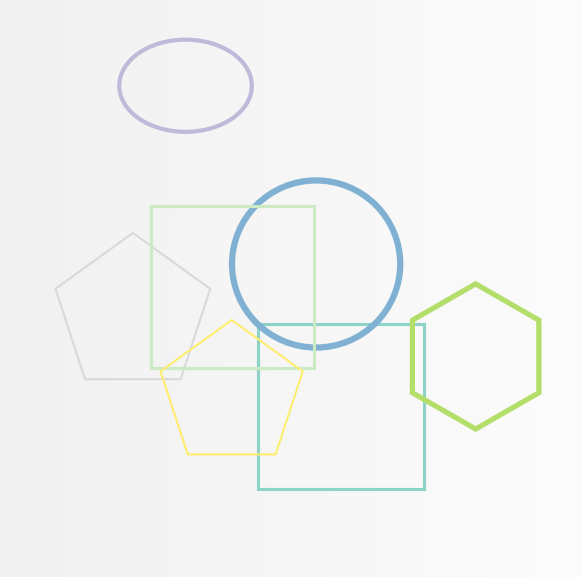[{"shape": "square", "thickness": 1.5, "radius": 0.71, "center": [0.587, 0.295]}, {"shape": "oval", "thickness": 2, "radius": 0.57, "center": [0.319, 0.851]}, {"shape": "circle", "thickness": 3, "radius": 0.72, "center": [0.544, 0.542]}, {"shape": "hexagon", "thickness": 2.5, "radius": 0.63, "center": [0.818, 0.382]}, {"shape": "pentagon", "thickness": 1, "radius": 0.7, "center": [0.229, 0.456]}, {"shape": "square", "thickness": 1.5, "radius": 0.7, "center": [0.4, 0.502]}, {"shape": "pentagon", "thickness": 1, "radius": 0.64, "center": [0.399, 0.316]}]